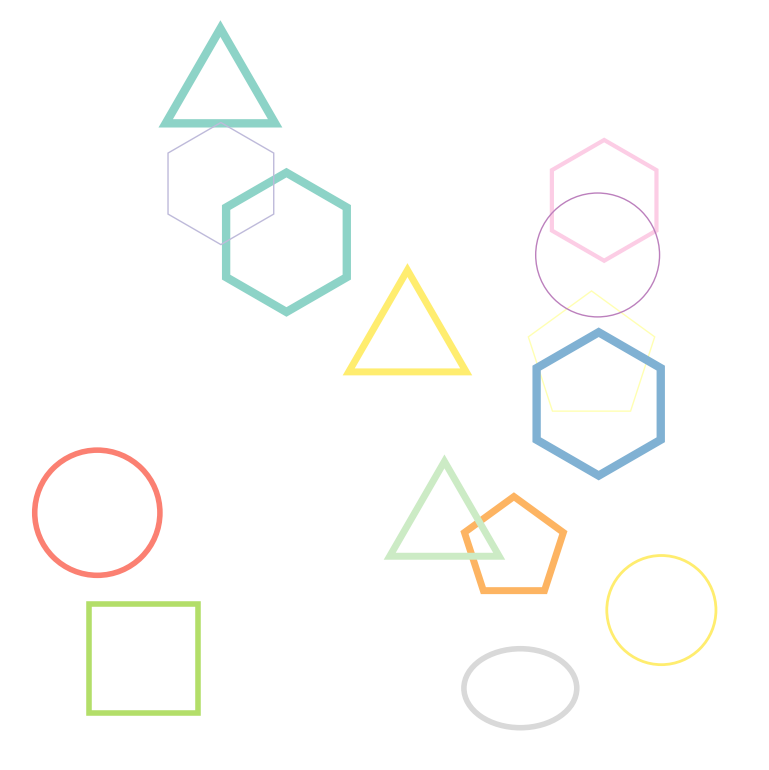[{"shape": "triangle", "thickness": 3, "radius": 0.41, "center": [0.286, 0.881]}, {"shape": "hexagon", "thickness": 3, "radius": 0.45, "center": [0.372, 0.685]}, {"shape": "pentagon", "thickness": 0.5, "radius": 0.43, "center": [0.768, 0.536]}, {"shape": "hexagon", "thickness": 0.5, "radius": 0.4, "center": [0.287, 0.762]}, {"shape": "circle", "thickness": 2, "radius": 0.41, "center": [0.126, 0.334]}, {"shape": "hexagon", "thickness": 3, "radius": 0.47, "center": [0.778, 0.475]}, {"shape": "pentagon", "thickness": 2.5, "radius": 0.34, "center": [0.667, 0.288]}, {"shape": "square", "thickness": 2, "radius": 0.35, "center": [0.186, 0.145]}, {"shape": "hexagon", "thickness": 1.5, "radius": 0.39, "center": [0.785, 0.74]}, {"shape": "oval", "thickness": 2, "radius": 0.37, "center": [0.676, 0.106]}, {"shape": "circle", "thickness": 0.5, "radius": 0.4, "center": [0.776, 0.669]}, {"shape": "triangle", "thickness": 2.5, "radius": 0.41, "center": [0.577, 0.319]}, {"shape": "triangle", "thickness": 2.5, "radius": 0.44, "center": [0.529, 0.561]}, {"shape": "circle", "thickness": 1, "radius": 0.35, "center": [0.859, 0.208]}]